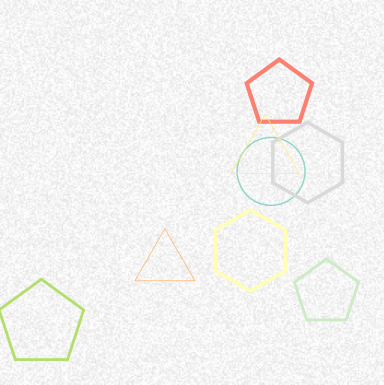[{"shape": "circle", "thickness": 1, "radius": 0.44, "center": [0.704, 0.555]}, {"shape": "hexagon", "thickness": 2.5, "radius": 0.53, "center": [0.65, 0.349]}, {"shape": "pentagon", "thickness": 3, "radius": 0.45, "center": [0.726, 0.756]}, {"shape": "triangle", "thickness": 0.5, "radius": 0.45, "center": [0.428, 0.316]}, {"shape": "pentagon", "thickness": 2, "radius": 0.58, "center": [0.108, 0.159]}, {"shape": "hexagon", "thickness": 2.5, "radius": 0.52, "center": [0.799, 0.578]}, {"shape": "pentagon", "thickness": 2, "radius": 0.44, "center": [0.848, 0.24]}, {"shape": "triangle", "thickness": 0.5, "radius": 0.51, "center": [0.689, 0.6]}]